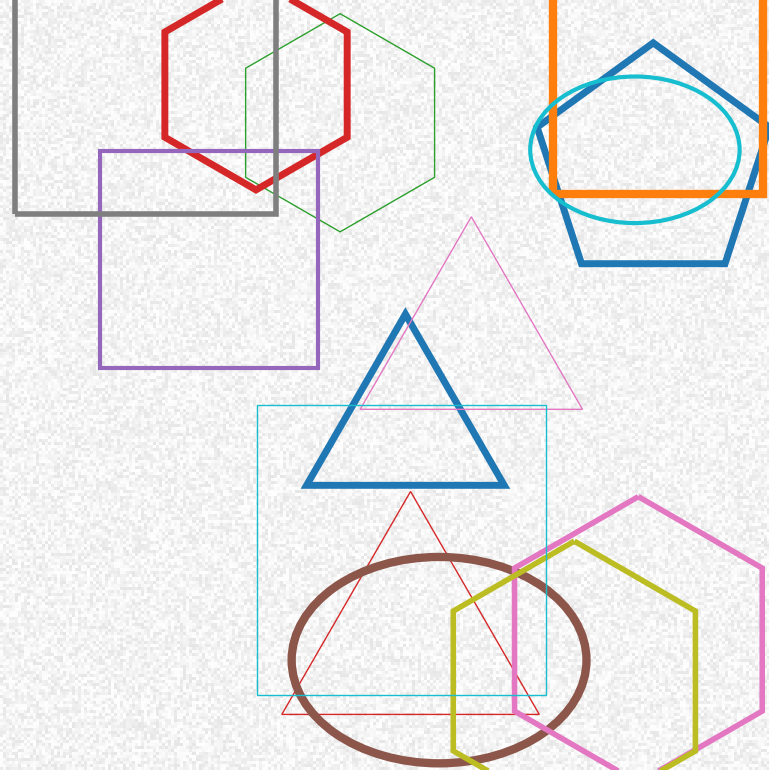[{"shape": "pentagon", "thickness": 2.5, "radius": 0.79, "center": [0.848, 0.786]}, {"shape": "triangle", "thickness": 2.5, "radius": 0.74, "center": [0.527, 0.444]}, {"shape": "square", "thickness": 3, "radius": 0.68, "center": [0.854, 0.884]}, {"shape": "hexagon", "thickness": 0.5, "radius": 0.71, "center": [0.442, 0.841]}, {"shape": "triangle", "thickness": 0.5, "radius": 0.97, "center": [0.533, 0.169]}, {"shape": "hexagon", "thickness": 2.5, "radius": 0.68, "center": [0.333, 0.89]}, {"shape": "square", "thickness": 1.5, "radius": 0.7, "center": [0.271, 0.663]}, {"shape": "oval", "thickness": 3, "radius": 0.96, "center": [0.57, 0.143]}, {"shape": "hexagon", "thickness": 2, "radius": 0.93, "center": [0.829, 0.169]}, {"shape": "triangle", "thickness": 0.5, "radius": 0.83, "center": [0.612, 0.552]}, {"shape": "square", "thickness": 2, "radius": 0.85, "center": [0.189, 0.892]}, {"shape": "hexagon", "thickness": 2, "radius": 0.91, "center": [0.746, 0.116]}, {"shape": "oval", "thickness": 1.5, "radius": 0.68, "center": [0.825, 0.805]}, {"shape": "square", "thickness": 0.5, "radius": 0.94, "center": [0.522, 0.286]}]